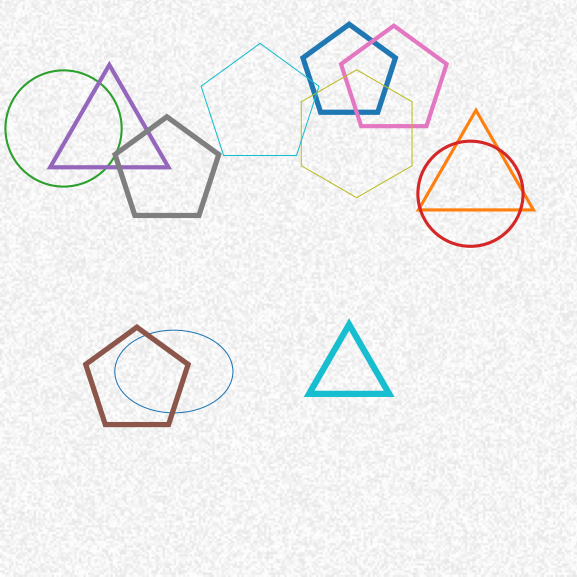[{"shape": "oval", "thickness": 0.5, "radius": 0.51, "center": [0.301, 0.356]}, {"shape": "pentagon", "thickness": 2.5, "radius": 0.42, "center": [0.605, 0.873]}, {"shape": "triangle", "thickness": 1.5, "radius": 0.58, "center": [0.824, 0.693]}, {"shape": "circle", "thickness": 1, "radius": 0.5, "center": [0.11, 0.777]}, {"shape": "circle", "thickness": 1.5, "radius": 0.46, "center": [0.815, 0.664]}, {"shape": "triangle", "thickness": 2, "radius": 0.59, "center": [0.189, 0.769]}, {"shape": "pentagon", "thickness": 2.5, "radius": 0.47, "center": [0.237, 0.339]}, {"shape": "pentagon", "thickness": 2, "radius": 0.48, "center": [0.682, 0.858]}, {"shape": "pentagon", "thickness": 2.5, "radius": 0.47, "center": [0.289, 0.702]}, {"shape": "hexagon", "thickness": 0.5, "radius": 0.55, "center": [0.618, 0.768]}, {"shape": "triangle", "thickness": 3, "radius": 0.4, "center": [0.605, 0.357]}, {"shape": "pentagon", "thickness": 0.5, "radius": 0.54, "center": [0.45, 0.817]}]